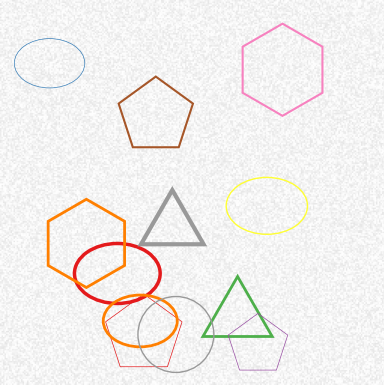[{"shape": "pentagon", "thickness": 0.5, "radius": 0.52, "center": [0.374, 0.132]}, {"shape": "oval", "thickness": 2.5, "radius": 0.56, "center": [0.305, 0.29]}, {"shape": "oval", "thickness": 0.5, "radius": 0.46, "center": [0.129, 0.836]}, {"shape": "triangle", "thickness": 2, "radius": 0.52, "center": [0.617, 0.178]}, {"shape": "pentagon", "thickness": 0.5, "radius": 0.41, "center": [0.67, 0.105]}, {"shape": "oval", "thickness": 2, "radius": 0.48, "center": [0.364, 0.166]}, {"shape": "hexagon", "thickness": 2, "radius": 0.57, "center": [0.224, 0.368]}, {"shape": "oval", "thickness": 1, "radius": 0.53, "center": [0.693, 0.465]}, {"shape": "pentagon", "thickness": 1.5, "radius": 0.51, "center": [0.405, 0.7]}, {"shape": "hexagon", "thickness": 1.5, "radius": 0.6, "center": [0.734, 0.819]}, {"shape": "triangle", "thickness": 3, "radius": 0.47, "center": [0.448, 0.412]}, {"shape": "circle", "thickness": 1, "radius": 0.49, "center": [0.457, 0.131]}]